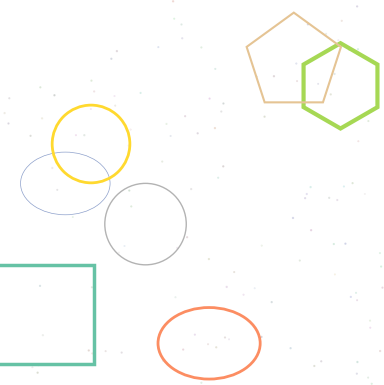[{"shape": "square", "thickness": 2.5, "radius": 0.64, "center": [0.116, 0.183]}, {"shape": "oval", "thickness": 2, "radius": 0.66, "center": [0.543, 0.108]}, {"shape": "oval", "thickness": 0.5, "radius": 0.58, "center": [0.17, 0.524]}, {"shape": "hexagon", "thickness": 3, "radius": 0.55, "center": [0.884, 0.777]}, {"shape": "circle", "thickness": 2, "radius": 0.5, "center": [0.236, 0.626]}, {"shape": "pentagon", "thickness": 1.5, "radius": 0.64, "center": [0.763, 0.838]}, {"shape": "circle", "thickness": 1, "radius": 0.53, "center": [0.378, 0.418]}]